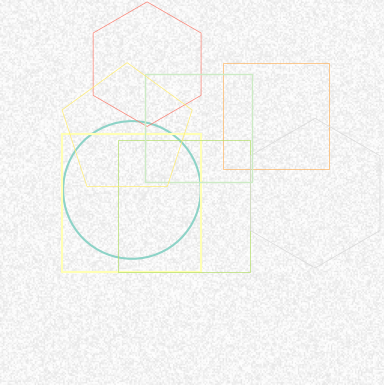[{"shape": "circle", "thickness": 1.5, "radius": 0.89, "center": [0.343, 0.507]}, {"shape": "square", "thickness": 1.5, "radius": 0.9, "center": [0.341, 0.472]}, {"shape": "hexagon", "thickness": 0.5, "radius": 0.81, "center": [0.382, 0.833]}, {"shape": "square", "thickness": 0.5, "radius": 0.69, "center": [0.717, 0.698]}, {"shape": "square", "thickness": 0.5, "radius": 0.86, "center": [0.477, 0.466]}, {"shape": "hexagon", "thickness": 0.5, "radius": 0.97, "center": [0.819, 0.498]}, {"shape": "square", "thickness": 1, "radius": 0.7, "center": [0.515, 0.667]}, {"shape": "pentagon", "thickness": 0.5, "radius": 0.89, "center": [0.33, 0.66]}]